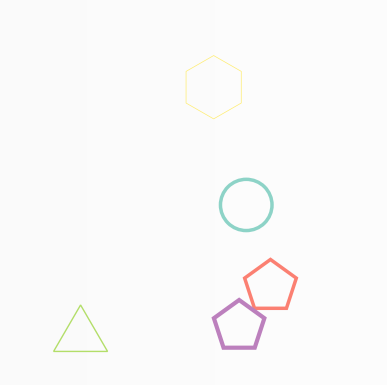[{"shape": "circle", "thickness": 2.5, "radius": 0.33, "center": [0.635, 0.468]}, {"shape": "pentagon", "thickness": 2.5, "radius": 0.35, "center": [0.698, 0.256]}, {"shape": "triangle", "thickness": 1, "radius": 0.4, "center": [0.208, 0.127]}, {"shape": "pentagon", "thickness": 3, "radius": 0.34, "center": [0.617, 0.152]}, {"shape": "hexagon", "thickness": 0.5, "radius": 0.41, "center": [0.551, 0.773]}]